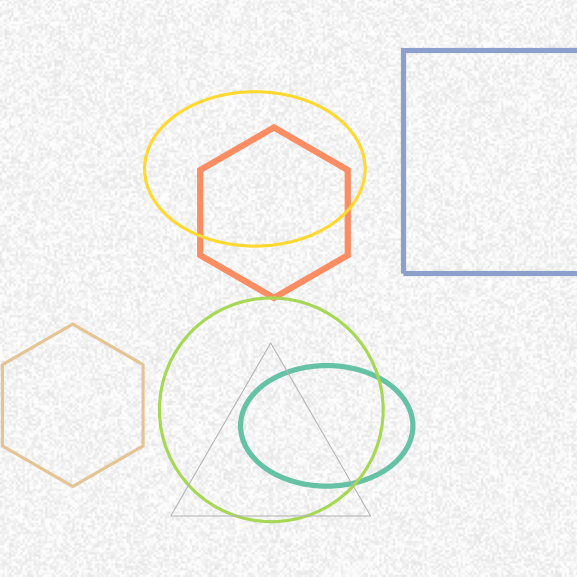[{"shape": "oval", "thickness": 2.5, "radius": 0.75, "center": [0.566, 0.262]}, {"shape": "hexagon", "thickness": 3, "radius": 0.74, "center": [0.474, 0.631]}, {"shape": "square", "thickness": 2.5, "radius": 0.96, "center": [0.89, 0.719]}, {"shape": "circle", "thickness": 1.5, "radius": 0.97, "center": [0.47, 0.289]}, {"shape": "oval", "thickness": 1.5, "radius": 0.95, "center": [0.441, 0.707]}, {"shape": "hexagon", "thickness": 1.5, "radius": 0.7, "center": [0.126, 0.297]}, {"shape": "triangle", "thickness": 0.5, "radius": 1.0, "center": [0.469, 0.206]}]